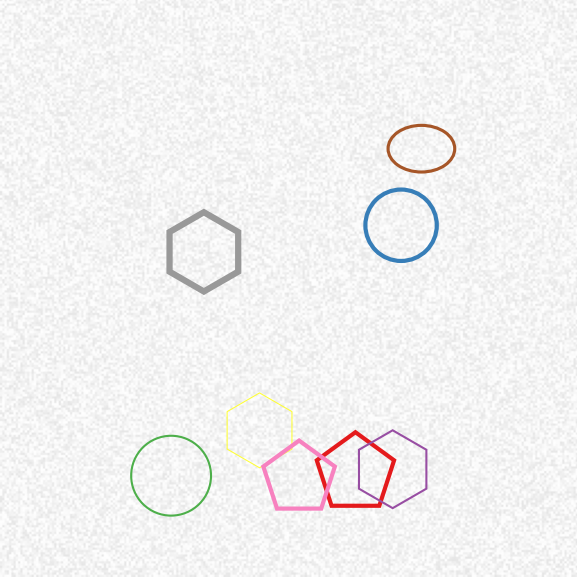[{"shape": "pentagon", "thickness": 2, "radius": 0.35, "center": [0.615, 0.18]}, {"shape": "circle", "thickness": 2, "radius": 0.31, "center": [0.695, 0.609]}, {"shape": "circle", "thickness": 1, "radius": 0.35, "center": [0.296, 0.175]}, {"shape": "hexagon", "thickness": 1, "radius": 0.34, "center": [0.68, 0.187]}, {"shape": "hexagon", "thickness": 0.5, "radius": 0.32, "center": [0.449, 0.254]}, {"shape": "oval", "thickness": 1.5, "radius": 0.29, "center": [0.73, 0.742]}, {"shape": "pentagon", "thickness": 2, "radius": 0.33, "center": [0.518, 0.171]}, {"shape": "hexagon", "thickness": 3, "radius": 0.34, "center": [0.353, 0.563]}]